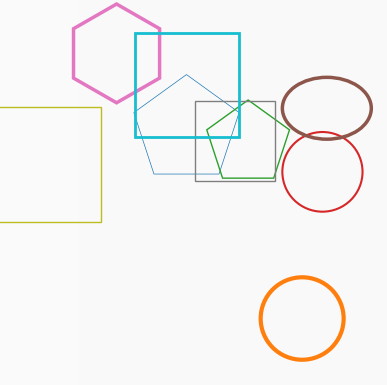[{"shape": "pentagon", "thickness": 0.5, "radius": 0.71, "center": [0.481, 0.663]}, {"shape": "circle", "thickness": 3, "radius": 0.54, "center": [0.78, 0.173]}, {"shape": "pentagon", "thickness": 1, "radius": 0.56, "center": [0.64, 0.628]}, {"shape": "circle", "thickness": 1.5, "radius": 0.52, "center": [0.832, 0.554]}, {"shape": "oval", "thickness": 2.5, "radius": 0.57, "center": [0.843, 0.719]}, {"shape": "hexagon", "thickness": 2.5, "radius": 0.64, "center": [0.301, 0.861]}, {"shape": "square", "thickness": 1, "radius": 0.52, "center": [0.607, 0.634]}, {"shape": "square", "thickness": 1, "radius": 0.75, "center": [0.11, 0.574]}, {"shape": "square", "thickness": 2, "radius": 0.68, "center": [0.483, 0.778]}]